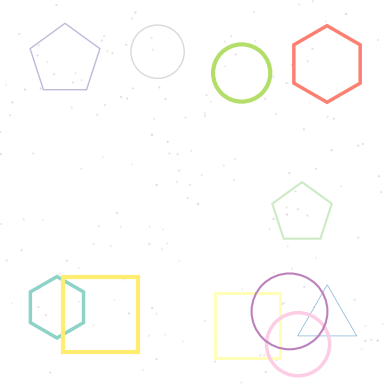[{"shape": "hexagon", "thickness": 2.5, "radius": 0.4, "center": [0.148, 0.202]}, {"shape": "square", "thickness": 2, "radius": 0.42, "center": [0.642, 0.155]}, {"shape": "pentagon", "thickness": 1, "radius": 0.48, "center": [0.169, 0.844]}, {"shape": "hexagon", "thickness": 2.5, "radius": 0.5, "center": [0.849, 0.834]}, {"shape": "triangle", "thickness": 0.5, "radius": 0.44, "center": [0.85, 0.172]}, {"shape": "circle", "thickness": 3, "radius": 0.37, "center": [0.628, 0.81]}, {"shape": "circle", "thickness": 2.5, "radius": 0.41, "center": [0.774, 0.106]}, {"shape": "circle", "thickness": 1, "radius": 0.35, "center": [0.409, 0.866]}, {"shape": "circle", "thickness": 1.5, "radius": 0.49, "center": [0.752, 0.191]}, {"shape": "pentagon", "thickness": 1.5, "radius": 0.41, "center": [0.785, 0.446]}, {"shape": "square", "thickness": 3, "radius": 0.49, "center": [0.262, 0.183]}]